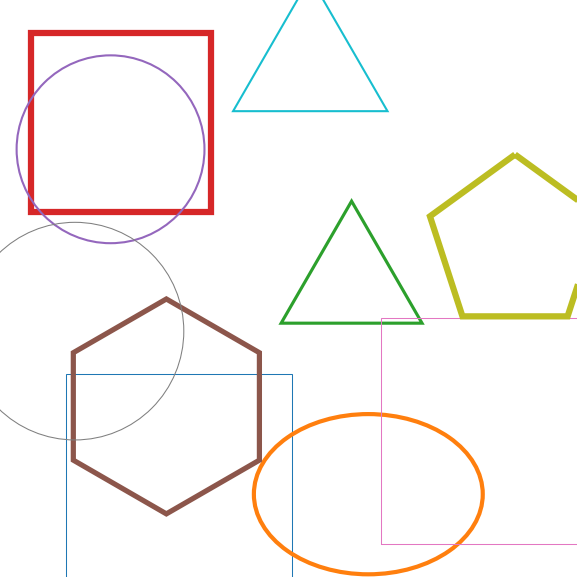[{"shape": "square", "thickness": 0.5, "radius": 0.98, "center": [0.31, 0.156]}, {"shape": "oval", "thickness": 2, "radius": 0.99, "center": [0.638, 0.143]}, {"shape": "triangle", "thickness": 1.5, "radius": 0.7, "center": [0.609, 0.51]}, {"shape": "square", "thickness": 3, "radius": 0.78, "center": [0.21, 0.787]}, {"shape": "circle", "thickness": 1, "radius": 0.81, "center": [0.191, 0.741]}, {"shape": "hexagon", "thickness": 2.5, "radius": 0.93, "center": [0.288, 0.295]}, {"shape": "square", "thickness": 0.5, "radius": 0.98, "center": [0.856, 0.252]}, {"shape": "circle", "thickness": 0.5, "radius": 0.94, "center": [0.13, 0.426]}, {"shape": "pentagon", "thickness": 3, "radius": 0.77, "center": [0.892, 0.577]}, {"shape": "triangle", "thickness": 1, "radius": 0.77, "center": [0.537, 0.884]}]